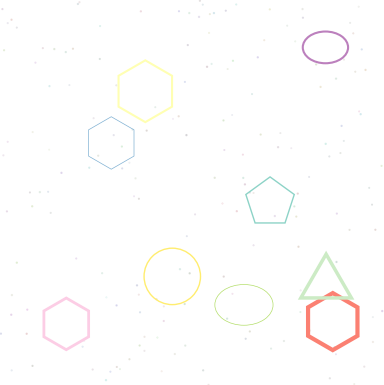[{"shape": "pentagon", "thickness": 1, "radius": 0.33, "center": [0.701, 0.474]}, {"shape": "hexagon", "thickness": 1.5, "radius": 0.4, "center": [0.377, 0.763]}, {"shape": "hexagon", "thickness": 3, "radius": 0.37, "center": [0.864, 0.165]}, {"shape": "hexagon", "thickness": 0.5, "radius": 0.34, "center": [0.289, 0.629]}, {"shape": "oval", "thickness": 0.5, "radius": 0.38, "center": [0.634, 0.208]}, {"shape": "hexagon", "thickness": 2, "radius": 0.34, "center": [0.172, 0.159]}, {"shape": "oval", "thickness": 1.5, "radius": 0.29, "center": [0.845, 0.877]}, {"shape": "triangle", "thickness": 2.5, "radius": 0.38, "center": [0.847, 0.264]}, {"shape": "circle", "thickness": 1, "radius": 0.37, "center": [0.447, 0.282]}]